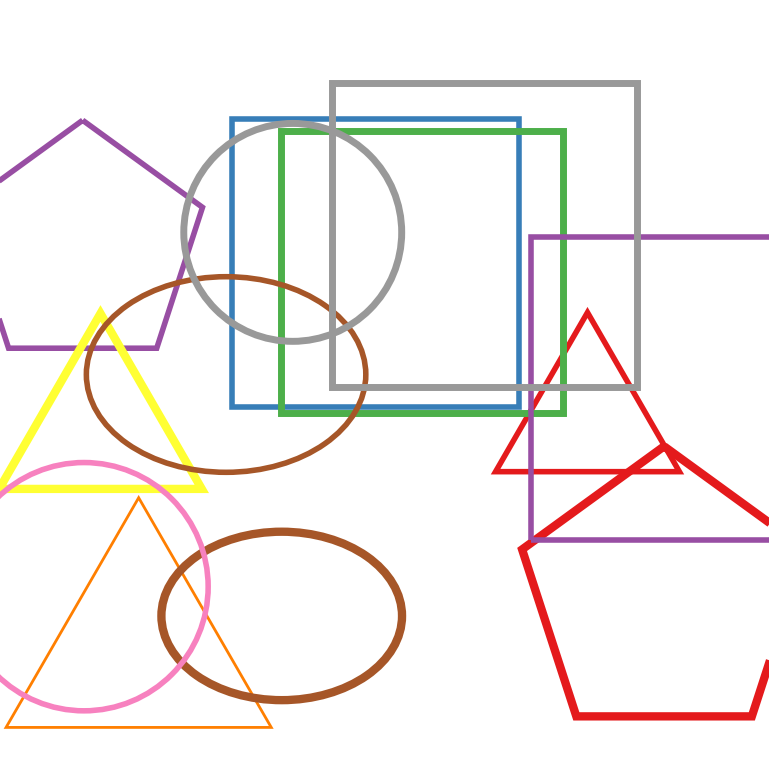[{"shape": "triangle", "thickness": 2, "radius": 0.69, "center": [0.763, 0.456]}, {"shape": "pentagon", "thickness": 3, "radius": 0.97, "center": [0.862, 0.227]}, {"shape": "square", "thickness": 2, "radius": 0.93, "center": [0.488, 0.658]}, {"shape": "square", "thickness": 2.5, "radius": 0.91, "center": [0.548, 0.647]}, {"shape": "square", "thickness": 2, "radius": 0.98, "center": [0.886, 0.495]}, {"shape": "pentagon", "thickness": 2, "radius": 0.82, "center": [0.107, 0.68]}, {"shape": "triangle", "thickness": 1, "radius": 0.99, "center": [0.18, 0.155]}, {"shape": "triangle", "thickness": 3, "radius": 0.76, "center": [0.13, 0.441]}, {"shape": "oval", "thickness": 3, "radius": 0.78, "center": [0.366, 0.2]}, {"shape": "oval", "thickness": 2, "radius": 0.91, "center": [0.294, 0.514]}, {"shape": "circle", "thickness": 2, "radius": 0.81, "center": [0.109, 0.238]}, {"shape": "circle", "thickness": 2.5, "radius": 0.71, "center": [0.38, 0.698]}, {"shape": "square", "thickness": 2.5, "radius": 0.99, "center": [0.629, 0.695]}]